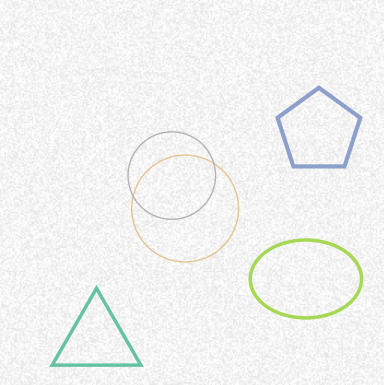[{"shape": "triangle", "thickness": 2.5, "radius": 0.66, "center": [0.251, 0.118]}, {"shape": "pentagon", "thickness": 3, "radius": 0.56, "center": [0.828, 0.659]}, {"shape": "oval", "thickness": 2.5, "radius": 0.72, "center": [0.794, 0.275]}, {"shape": "circle", "thickness": 1, "radius": 0.69, "center": [0.481, 0.458]}, {"shape": "circle", "thickness": 1, "radius": 0.57, "center": [0.446, 0.544]}]